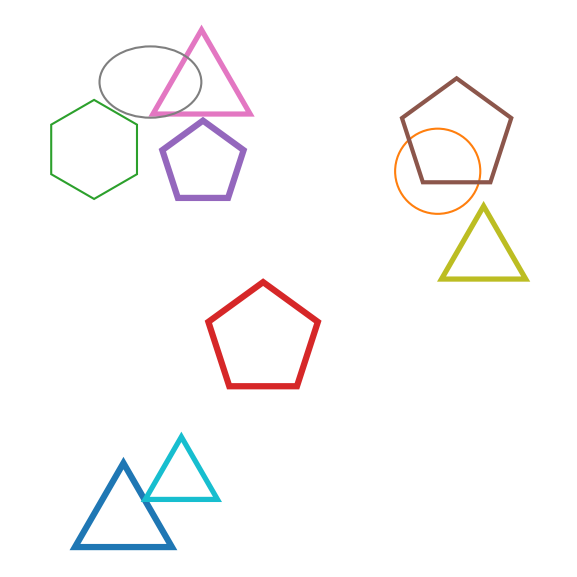[{"shape": "triangle", "thickness": 3, "radius": 0.48, "center": [0.214, 0.1]}, {"shape": "circle", "thickness": 1, "radius": 0.37, "center": [0.758, 0.703]}, {"shape": "hexagon", "thickness": 1, "radius": 0.43, "center": [0.163, 0.74]}, {"shape": "pentagon", "thickness": 3, "radius": 0.5, "center": [0.456, 0.411]}, {"shape": "pentagon", "thickness": 3, "radius": 0.37, "center": [0.351, 0.716]}, {"shape": "pentagon", "thickness": 2, "radius": 0.5, "center": [0.791, 0.764]}, {"shape": "triangle", "thickness": 2.5, "radius": 0.49, "center": [0.349, 0.85]}, {"shape": "oval", "thickness": 1, "radius": 0.44, "center": [0.26, 0.857]}, {"shape": "triangle", "thickness": 2.5, "radius": 0.42, "center": [0.837, 0.558]}, {"shape": "triangle", "thickness": 2.5, "radius": 0.36, "center": [0.314, 0.17]}]